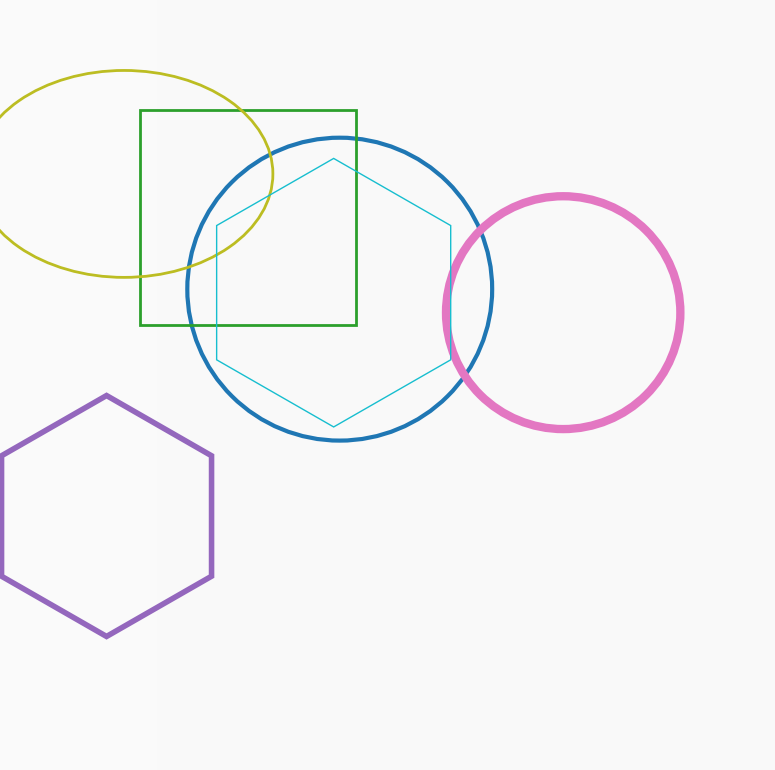[{"shape": "circle", "thickness": 1.5, "radius": 0.98, "center": [0.438, 0.624]}, {"shape": "square", "thickness": 1, "radius": 0.7, "center": [0.321, 0.718]}, {"shape": "hexagon", "thickness": 2, "radius": 0.78, "center": [0.137, 0.33]}, {"shape": "circle", "thickness": 3, "radius": 0.76, "center": [0.727, 0.594]}, {"shape": "oval", "thickness": 1, "radius": 0.96, "center": [0.16, 0.774]}, {"shape": "hexagon", "thickness": 0.5, "radius": 0.87, "center": [0.431, 0.62]}]